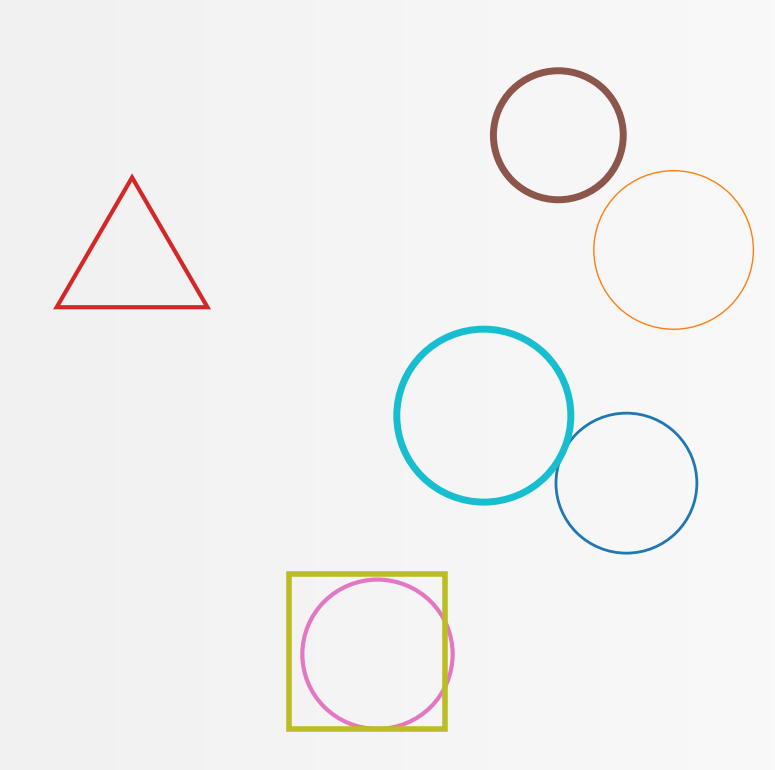[{"shape": "circle", "thickness": 1, "radius": 0.45, "center": [0.808, 0.373]}, {"shape": "circle", "thickness": 0.5, "radius": 0.51, "center": [0.869, 0.675]}, {"shape": "triangle", "thickness": 1.5, "radius": 0.56, "center": [0.17, 0.657]}, {"shape": "circle", "thickness": 2.5, "radius": 0.42, "center": [0.72, 0.824]}, {"shape": "circle", "thickness": 1.5, "radius": 0.48, "center": [0.487, 0.15]}, {"shape": "square", "thickness": 2, "radius": 0.5, "center": [0.473, 0.154]}, {"shape": "circle", "thickness": 2.5, "radius": 0.56, "center": [0.624, 0.46]}]